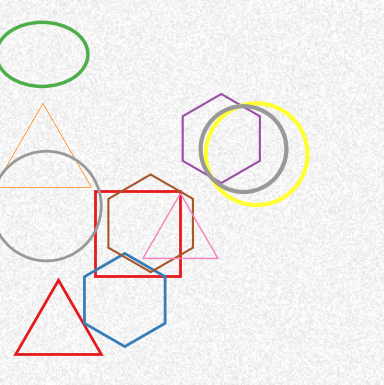[{"shape": "triangle", "thickness": 2, "radius": 0.64, "center": [0.152, 0.144]}, {"shape": "square", "thickness": 2, "radius": 0.55, "center": [0.358, 0.393]}, {"shape": "hexagon", "thickness": 2, "radius": 0.6, "center": [0.324, 0.221]}, {"shape": "oval", "thickness": 2.5, "radius": 0.59, "center": [0.109, 0.859]}, {"shape": "hexagon", "thickness": 1.5, "radius": 0.58, "center": [0.575, 0.64]}, {"shape": "triangle", "thickness": 0.5, "radius": 0.73, "center": [0.112, 0.586]}, {"shape": "circle", "thickness": 3, "radius": 0.66, "center": [0.667, 0.599]}, {"shape": "hexagon", "thickness": 1.5, "radius": 0.63, "center": [0.391, 0.42]}, {"shape": "triangle", "thickness": 1, "radius": 0.56, "center": [0.469, 0.385]}, {"shape": "circle", "thickness": 2, "radius": 0.71, "center": [0.121, 0.465]}, {"shape": "circle", "thickness": 3, "radius": 0.56, "center": [0.633, 0.613]}]